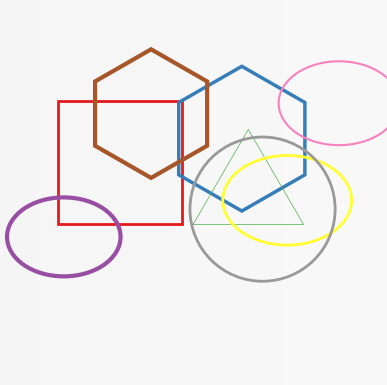[{"shape": "square", "thickness": 2, "radius": 0.8, "center": [0.309, 0.578]}, {"shape": "hexagon", "thickness": 2.5, "radius": 0.94, "center": [0.624, 0.64]}, {"shape": "triangle", "thickness": 0.5, "radius": 0.82, "center": [0.641, 0.499]}, {"shape": "oval", "thickness": 3, "radius": 0.73, "center": [0.165, 0.385]}, {"shape": "oval", "thickness": 2, "radius": 0.83, "center": [0.741, 0.48]}, {"shape": "hexagon", "thickness": 3, "radius": 0.84, "center": [0.39, 0.705]}, {"shape": "oval", "thickness": 1.5, "radius": 0.78, "center": [0.875, 0.732]}, {"shape": "circle", "thickness": 2, "radius": 0.94, "center": [0.678, 0.457]}]